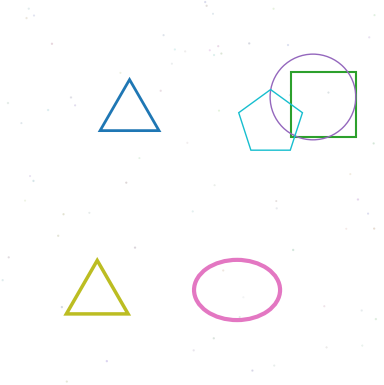[{"shape": "triangle", "thickness": 2, "radius": 0.44, "center": [0.336, 0.705]}, {"shape": "square", "thickness": 1.5, "radius": 0.42, "center": [0.84, 0.729]}, {"shape": "circle", "thickness": 1, "radius": 0.56, "center": [0.813, 0.748]}, {"shape": "oval", "thickness": 3, "radius": 0.56, "center": [0.616, 0.247]}, {"shape": "triangle", "thickness": 2.5, "radius": 0.46, "center": [0.253, 0.231]}, {"shape": "pentagon", "thickness": 1, "radius": 0.44, "center": [0.703, 0.68]}]